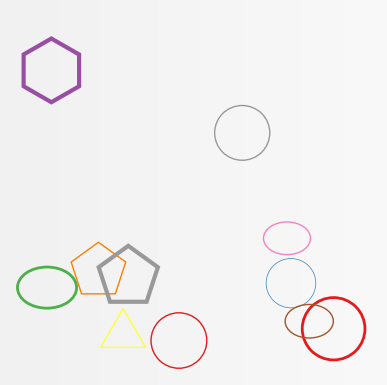[{"shape": "circle", "thickness": 1, "radius": 0.36, "center": [0.462, 0.116]}, {"shape": "circle", "thickness": 2, "radius": 0.4, "center": [0.861, 0.146]}, {"shape": "circle", "thickness": 0.5, "radius": 0.32, "center": [0.751, 0.264]}, {"shape": "oval", "thickness": 2, "radius": 0.38, "center": [0.121, 0.253]}, {"shape": "hexagon", "thickness": 3, "radius": 0.41, "center": [0.133, 0.817]}, {"shape": "pentagon", "thickness": 1, "radius": 0.37, "center": [0.254, 0.297]}, {"shape": "triangle", "thickness": 1, "radius": 0.34, "center": [0.318, 0.131]}, {"shape": "oval", "thickness": 1, "radius": 0.31, "center": [0.798, 0.166]}, {"shape": "oval", "thickness": 1, "radius": 0.3, "center": [0.741, 0.381]}, {"shape": "circle", "thickness": 1, "radius": 0.36, "center": [0.625, 0.655]}, {"shape": "pentagon", "thickness": 3, "radius": 0.4, "center": [0.331, 0.281]}]